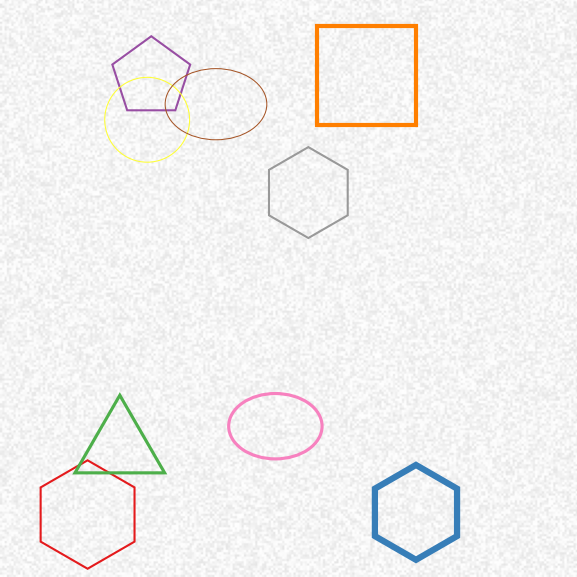[{"shape": "hexagon", "thickness": 1, "radius": 0.47, "center": [0.152, 0.108]}, {"shape": "hexagon", "thickness": 3, "radius": 0.41, "center": [0.72, 0.112]}, {"shape": "triangle", "thickness": 1.5, "radius": 0.45, "center": [0.207, 0.225]}, {"shape": "pentagon", "thickness": 1, "radius": 0.35, "center": [0.262, 0.865]}, {"shape": "square", "thickness": 2, "radius": 0.43, "center": [0.634, 0.868]}, {"shape": "circle", "thickness": 0.5, "radius": 0.37, "center": [0.255, 0.792]}, {"shape": "oval", "thickness": 0.5, "radius": 0.44, "center": [0.374, 0.819]}, {"shape": "oval", "thickness": 1.5, "radius": 0.4, "center": [0.477, 0.261]}, {"shape": "hexagon", "thickness": 1, "radius": 0.39, "center": [0.534, 0.666]}]